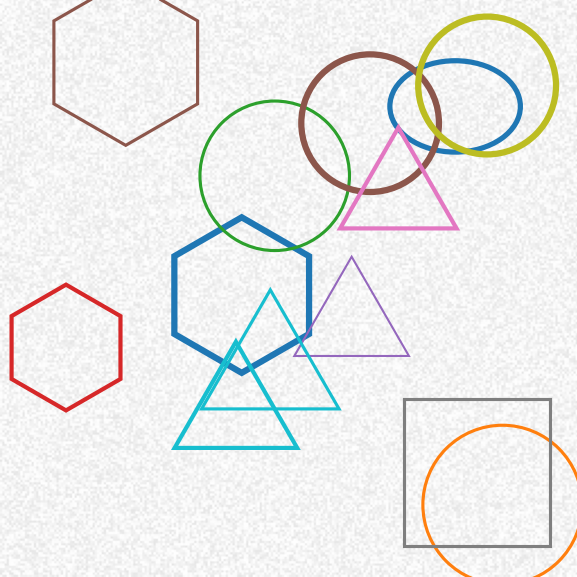[{"shape": "hexagon", "thickness": 3, "radius": 0.67, "center": [0.419, 0.488]}, {"shape": "oval", "thickness": 2.5, "radius": 0.57, "center": [0.788, 0.815]}, {"shape": "circle", "thickness": 1.5, "radius": 0.69, "center": [0.87, 0.125]}, {"shape": "circle", "thickness": 1.5, "radius": 0.65, "center": [0.476, 0.695]}, {"shape": "hexagon", "thickness": 2, "radius": 0.54, "center": [0.114, 0.397]}, {"shape": "triangle", "thickness": 1, "radius": 0.57, "center": [0.609, 0.44]}, {"shape": "circle", "thickness": 3, "radius": 0.6, "center": [0.641, 0.786]}, {"shape": "hexagon", "thickness": 1.5, "radius": 0.72, "center": [0.218, 0.891]}, {"shape": "triangle", "thickness": 2, "radius": 0.58, "center": [0.69, 0.662]}, {"shape": "square", "thickness": 1.5, "radius": 0.63, "center": [0.826, 0.181]}, {"shape": "circle", "thickness": 3, "radius": 0.6, "center": [0.844, 0.851]}, {"shape": "triangle", "thickness": 2, "radius": 0.61, "center": [0.408, 0.285]}, {"shape": "triangle", "thickness": 1.5, "radius": 0.69, "center": [0.468, 0.36]}]